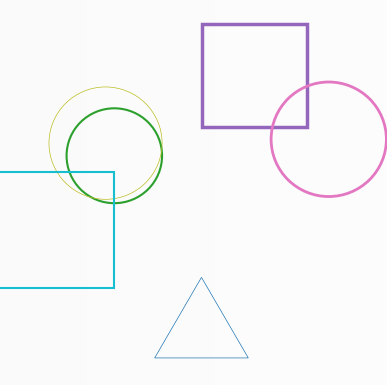[{"shape": "triangle", "thickness": 0.5, "radius": 0.7, "center": [0.52, 0.14]}, {"shape": "circle", "thickness": 1.5, "radius": 0.62, "center": [0.295, 0.595]}, {"shape": "square", "thickness": 2.5, "radius": 0.67, "center": [0.657, 0.804]}, {"shape": "circle", "thickness": 2, "radius": 0.74, "center": [0.848, 0.638]}, {"shape": "circle", "thickness": 0.5, "radius": 0.73, "center": [0.272, 0.628]}, {"shape": "square", "thickness": 1.5, "radius": 0.75, "center": [0.143, 0.403]}]